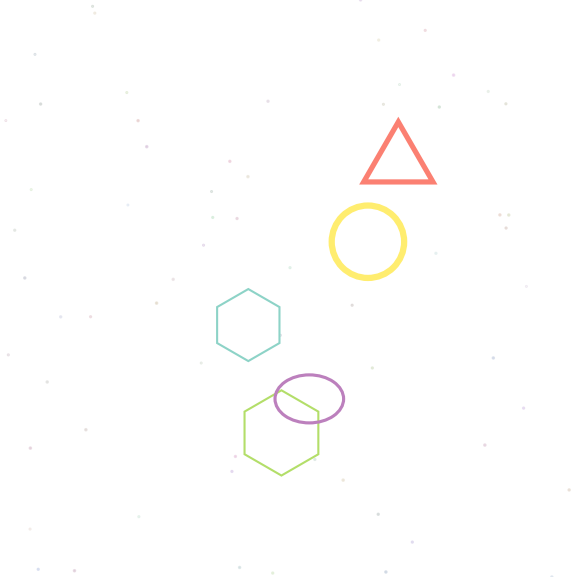[{"shape": "hexagon", "thickness": 1, "radius": 0.31, "center": [0.43, 0.436]}, {"shape": "triangle", "thickness": 2.5, "radius": 0.35, "center": [0.69, 0.719]}, {"shape": "hexagon", "thickness": 1, "radius": 0.37, "center": [0.487, 0.249]}, {"shape": "oval", "thickness": 1.5, "radius": 0.3, "center": [0.536, 0.308]}, {"shape": "circle", "thickness": 3, "radius": 0.31, "center": [0.637, 0.581]}]